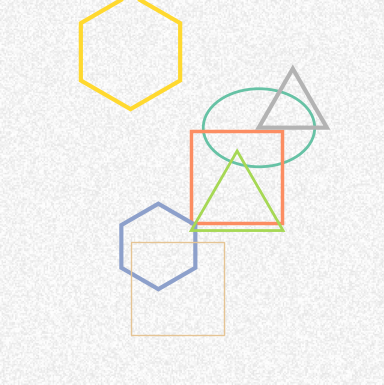[{"shape": "oval", "thickness": 2, "radius": 0.72, "center": [0.673, 0.668]}, {"shape": "square", "thickness": 2.5, "radius": 0.59, "center": [0.614, 0.541]}, {"shape": "hexagon", "thickness": 3, "radius": 0.55, "center": [0.411, 0.36]}, {"shape": "triangle", "thickness": 2, "radius": 0.69, "center": [0.616, 0.47]}, {"shape": "hexagon", "thickness": 3, "radius": 0.74, "center": [0.339, 0.865]}, {"shape": "square", "thickness": 1, "radius": 0.6, "center": [0.462, 0.25]}, {"shape": "triangle", "thickness": 3, "radius": 0.51, "center": [0.76, 0.72]}]